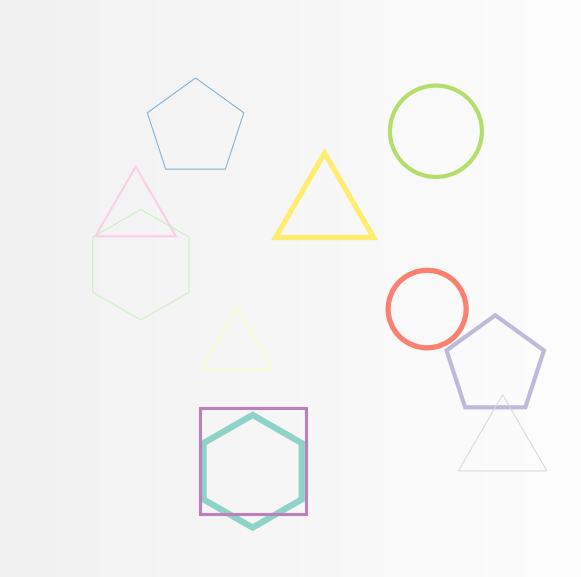[{"shape": "hexagon", "thickness": 3, "radius": 0.49, "center": [0.435, 0.183]}, {"shape": "triangle", "thickness": 0.5, "radius": 0.35, "center": [0.408, 0.396]}, {"shape": "pentagon", "thickness": 2, "radius": 0.44, "center": [0.852, 0.365]}, {"shape": "circle", "thickness": 2.5, "radius": 0.34, "center": [0.735, 0.464]}, {"shape": "pentagon", "thickness": 0.5, "radius": 0.44, "center": [0.336, 0.777]}, {"shape": "circle", "thickness": 2, "radius": 0.4, "center": [0.75, 0.772]}, {"shape": "triangle", "thickness": 1, "radius": 0.4, "center": [0.234, 0.63]}, {"shape": "triangle", "thickness": 0.5, "radius": 0.44, "center": [0.865, 0.228]}, {"shape": "square", "thickness": 1.5, "radius": 0.46, "center": [0.435, 0.201]}, {"shape": "hexagon", "thickness": 0.5, "radius": 0.48, "center": [0.242, 0.541]}, {"shape": "triangle", "thickness": 2.5, "radius": 0.49, "center": [0.558, 0.637]}]